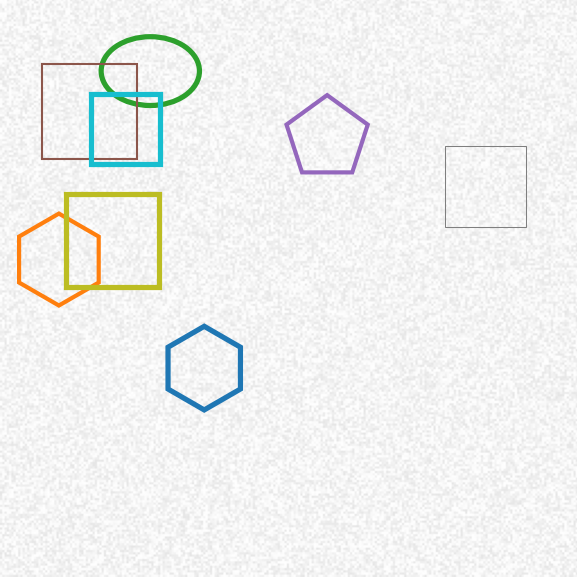[{"shape": "hexagon", "thickness": 2.5, "radius": 0.36, "center": [0.354, 0.362]}, {"shape": "hexagon", "thickness": 2, "radius": 0.4, "center": [0.102, 0.55]}, {"shape": "oval", "thickness": 2.5, "radius": 0.43, "center": [0.26, 0.876]}, {"shape": "pentagon", "thickness": 2, "radius": 0.37, "center": [0.566, 0.76]}, {"shape": "square", "thickness": 1, "radius": 0.41, "center": [0.155, 0.806]}, {"shape": "square", "thickness": 0.5, "radius": 0.35, "center": [0.841, 0.677]}, {"shape": "square", "thickness": 2.5, "radius": 0.4, "center": [0.195, 0.583]}, {"shape": "square", "thickness": 2.5, "radius": 0.3, "center": [0.217, 0.776]}]